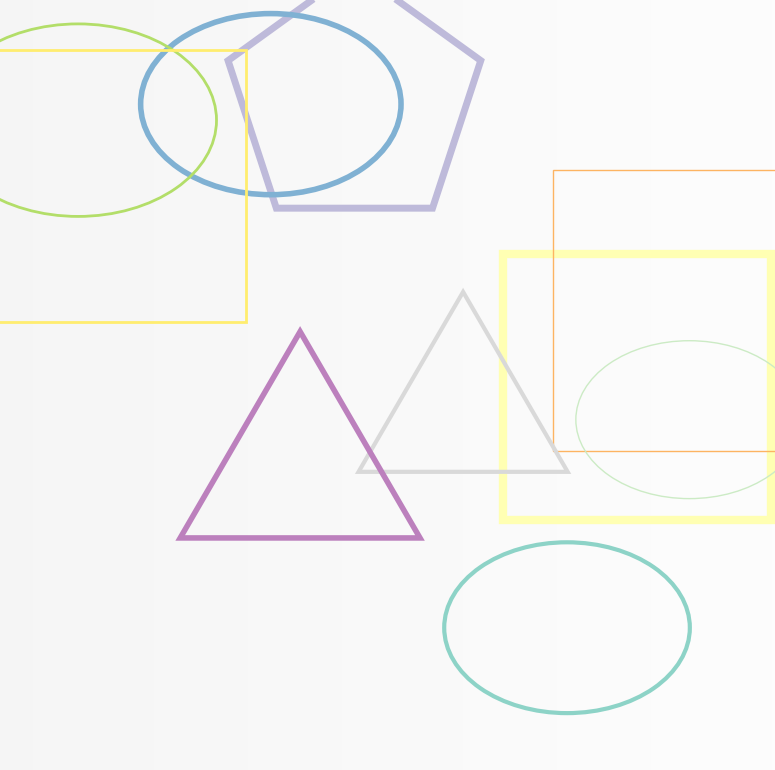[{"shape": "oval", "thickness": 1.5, "radius": 0.79, "center": [0.732, 0.185]}, {"shape": "square", "thickness": 3, "radius": 0.86, "center": [0.822, 0.497]}, {"shape": "pentagon", "thickness": 2.5, "radius": 0.86, "center": [0.457, 0.868]}, {"shape": "oval", "thickness": 2, "radius": 0.84, "center": [0.349, 0.865]}, {"shape": "square", "thickness": 0.5, "radius": 0.92, "center": [0.897, 0.597]}, {"shape": "oval", "thickness": 1, "radius": 0.89, "center": [0.101, 0.844]}, {"shape": "triangle", "thickness": 1.5, "radius": 0.78, "center": [0.598, 0.465]}, {"shape": "triangle", "thickness": 2, "radius": 0.89, "center": [0.387, 0.391]}, {"shape": "oval", "thickness": 0.5, "radius": 0.73, "center": [0.89, 0.455]}, {"shape": "square", "thickness": 1, "radius": 0.89, "center": [0.141, 0.758]}]